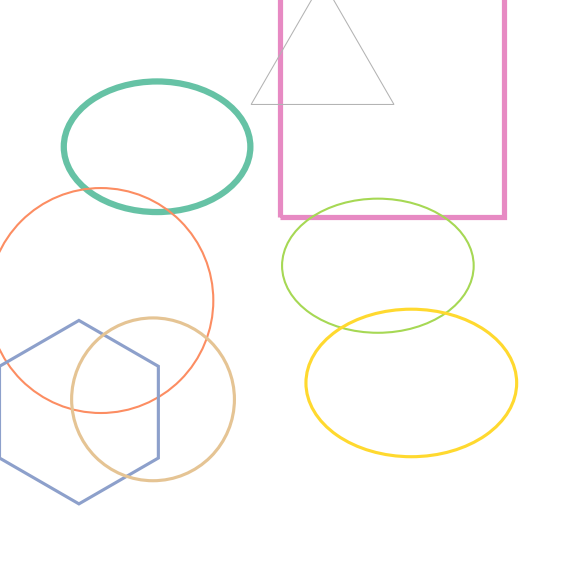[{"shape": "oval", "thickness": 3, "radius": 0.81, "center": [0.272, 0.745]}, {"shape": "circle", "thickness": 1, "radius": 0.97, "center": [0.175, 0.479]}, {"shape": "hexagon", "thickness": 1.5, "radius": 0.79, "center": [0.137, 0.285]}, {"shape": "square", "thickness": 2.5, "radius": 0.97, "center": [0.679, 0.816]}, {"shape": "oval", "thickness": 1, "radius": 0.83, "center": [0.654, 0.539]}, {"shape": "oval", "thickness": 1.5, "radius": 0.91, "center": [0.712, 0.336]}, {"shape": "circle", "thickness": 1.5, "radius": 0.7, "center": [0.265, 0.308]}, {"shape": "triangle", "thickness": 0.5, "radius": 0.71, "center": [0.559, 0.89]}]